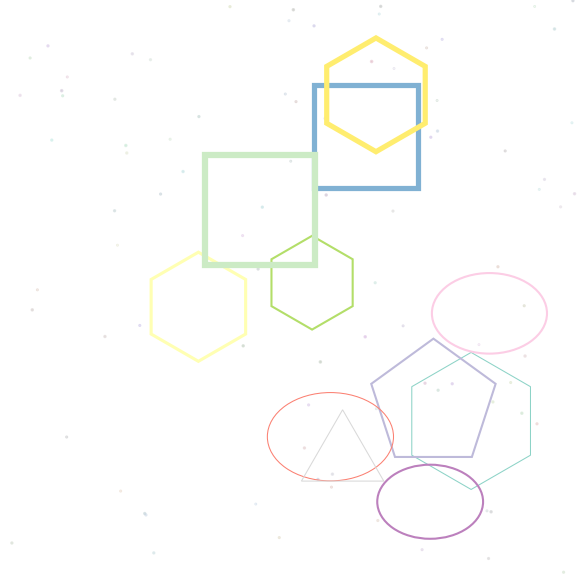[{"shape": "hexagon", "thickness": 0.5, "radius": 0.59, "center": [0.816, 0.27]}, {"shape": "hexagon", "thickness": 1.5, "radius": 0.47, "center": [0.344, 0.468]}, {"shape": "pentagon", "thickness": 1, "radius": 0.57, "center": [0.751, 0.299]}, {"shape": "oval", "thickness": 0.5, "radius": 0.55, "center": [0.572, 0.243]}, {"shape": "square", "thickness": 2.5, "radius": 0.45, "center": [0.634, 0.763]}, {"shape": "hexagon", "thickness": 1, "radius": 0.41, "center": [0.54, 0.51]}, {"shape": "oval", "thickness": 1, "radius": 0.5, "center": [0.848, 0.457]}, {"shape": "triangle", "thickness": 0.5, "radius": 0.41, "center": [0.593, 0.207]}, {"shape": "oval", "thickness": 1, "radius": 0.46, "center": [0.745, 0.13]}, {"shape": "square", "thickness": 3, "radius": 0.48, "center": [0.45, 0.635]}, {"shape": "hexagon", "thickness": 2.5, "radius": 0.49, "center": [0.651, 0.835]}]